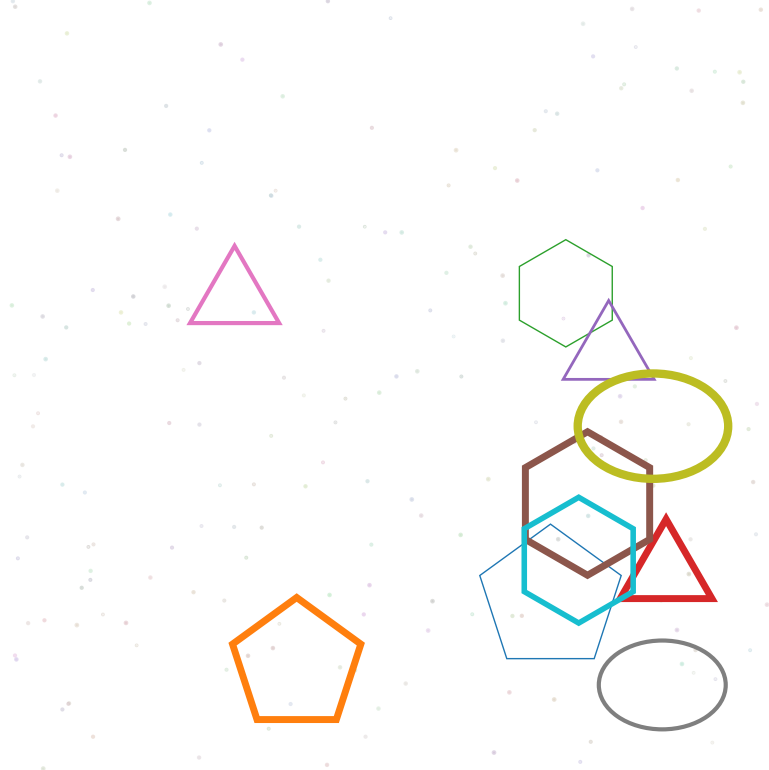[{"shape": "pentagon", "thickness": 0.5, "radius": 0.48, "center": [0.715, 0.223]}, {"shape": "pentagon", "thickness": 2.5, "radius": 0.44, "center": [0.385, 0.136]}, {"shape": "hexagon", "thickness": 0.5, "radius": 0.35, "center": [0.735, 0.619]}, {"shape": "triangle", "thickness": 2.5, "radius": 0.34, "center": [0.865, 0.257]}, {"shape": "triangle", "thickness": 1, "radius": 0.34, "center": [0.79, 0.541]}, {"shape": "hexagon", "thickness": 2.5, "radius": 0.47, "center": [0.763, 0.346]}, {"shape": "triangle", "thickness": 1.5, "radius": 0.33, "center": [0.305, 0.614]}, {"shape": "oval", "thickness": 1.5, "radius": 0.41, "center": [0.86, 0.11]}, {"shape": "oval", "thickness": 3, "radius": 0.49, "center": [0.848, 0.447]}, {"shape": "hexagon", "thickness": 2, "radius": 0.41, "center": [0.752, 0.272]}]